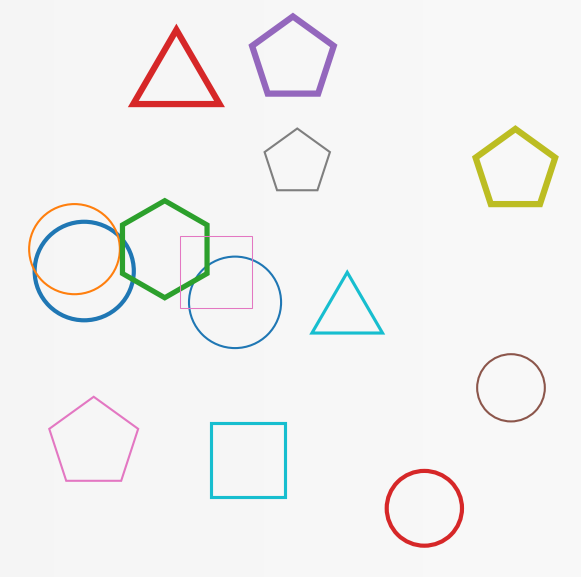[{"shape": "circle", "thickness": 2, "radius": 0.43, "center": [0.145, 0.53]}, {"shape": "circle", "thickness": 1, "radius": 0.4, "center": [0.404, 0.476]}, {"shape": "circle", "thickness": 1, "radius": 0.39, "center": [0.128, 0.568]}, {"shape": "hexagon", "thickness": 2.5, "radius": 0.42, "center": [0.283, 0.568]}, {"shape": "circle", "thickness": 2, "radius": 0.32, "center": [0.73, 0.119]}, {"shape": "triangle", "thickness": 3, "radius": 0.43, "center": [0.303, 0.862]}, {"shape": "pentagon", "thickness": 3, "radius": 0.37, "center": [0.504, 0.897]}, {"shape": "circle", "thickness": 1, "radius": 0.29, "center": [0.879, 0.328]}, {"shape": "square", "thickness": 0.5, "radius": 0.31, "center": [0.372, 0.528]}, {"shape": "pentagon", "thickness": 1, "radius": 0.4, "center": [0.161, 0.232]}, {"shape": "pentagon", "thickness": 1, "radius": 0.3, "center": [0.511, 0.718]}, {"shape": "pentagon", "thickness": 3, "radius": 0.36, "center": [0.887, 0.704]}, {"shape": "square", "thickness": 1.5, "radius": 0.32, "center": [0.427, 0.203]}, {"shape": "triangle", "thickness": 1.5, "radius": 0.35, "center": [0.597, 0.458]}]